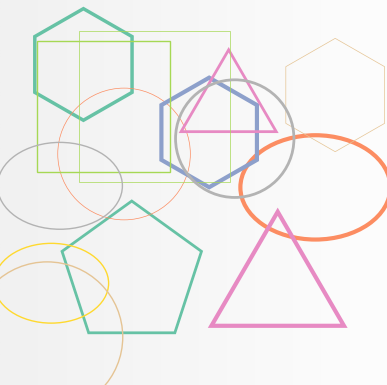[{"shape": "hexagon", "thickness": 2.5, "radius": 0.72, "center": [0.215, 0.833]}, {"shape": "pentagon", "thickness": 2, "radius": 0.95, "center": [0.34, 0.289]}, {"shape": "oval", "thickness": 3, "radius": 0.97, "center": [0.814, 0.513]}, {"shape": "circle", "thickness": 0.5, "radius": 0.86, "center": [0.32, 0.6]}, {"shape": "hexagon", "thickness": 3, "radius": 0.71, "center": [0.54, 0.656]}, {"shape": "triangle", "thickness": 3, "radius": 0.99, "center": [0.717, 0.253]}, {"shape": "triangle", "thickness": 2, "radius": 0.71, "center": [0.59, 0.729]}, {"shape": "square", "thickness": 0.5, "radius": 0.98, "center": [0.399, 0.724]}, {"shape": "square", "thickness": 1, "radius": 0.85, "center": [0.267, 0.723]}, {"shape": "oval", "thickness": 1, "radius": 0.74, "center": [0.132, 0.264]}, {"shape": "circle", "thickness": 1, "radius": 0.98, "center": [0.122, 0.125]}, {"shape": "hexagon", "thickness": 0.5, "radius": 0.74, "center": [0.865, 0.753]}, {"shape": "oval", "thickness": 1, "radius": 0.81, "center": [0.155, 0.517]}, {"shape": "circle", "thickness": 2, "radius": 0.76, "center": [0.606, 0.64]}]